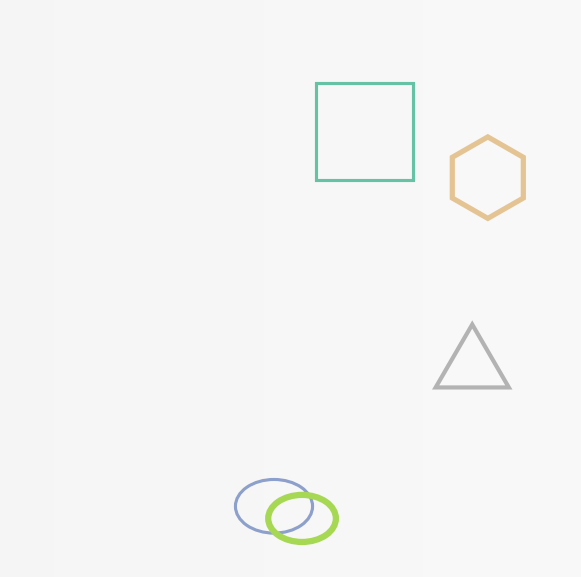[{"shape": "square", "thickness": 1.5, "radius": 0.42, "center": [0.627, 0.772]}, {"shape": "oval", "thickness": 1.5, "radius": 0.33, "center": [0.471, 0.122]}, {"shape": "oval", "thickness": 3, "radius": 0.29, "center": [0.52, 0.101]}, {"shape": "hexagon", "thickness": 2.5, "radius": 0.35, "center": [0.839, 0.692]}, {"shape": "triangle", "thickness": 2, "radius": 0.36, "center": [0.812, 0.365]}]